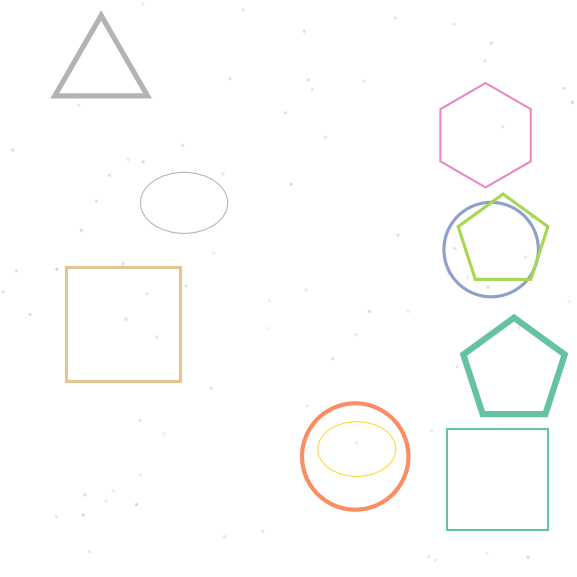[{"shape": "pentagon", "thickness": 3, "radius": 0.46, "center": [0.89, 0.357]}, {"shape": "square", "thickness": 1, "radius": 0.44, "center": [0.862, 0.168]}, {"shape": "circle", "thickness": 2, "radius": 0.46, "center": [0.615, 0.209]}, {"shape": "circle", "thickness": 1.5, "radius": 0.41, "center": [0.85, 0.567]}, {"shape": "hexagon", "thickness": 1, "radius": 0.45, "center": [0.841, 0.765]}, {"shape": "pentagon", "thickness": 1.5, "radius": 0.41, "center": [0.871, 0.581]}, {"shape": "oval", "thickness": 0.5, "radius": 0.34, "center": [0.618, 0.222]}, {"shape": "square", "thickness": 1.5, "radius": 0.49, "center": [0.212, 0.439]}, {"shape": "triangle", "thickness": 2.5, "radius": 0.46, "center": [0.175, 0.88]}, {"shape": "oval", "thickness": 0.5, "radius": 0.38, "center": [0.319, 0.648]}]